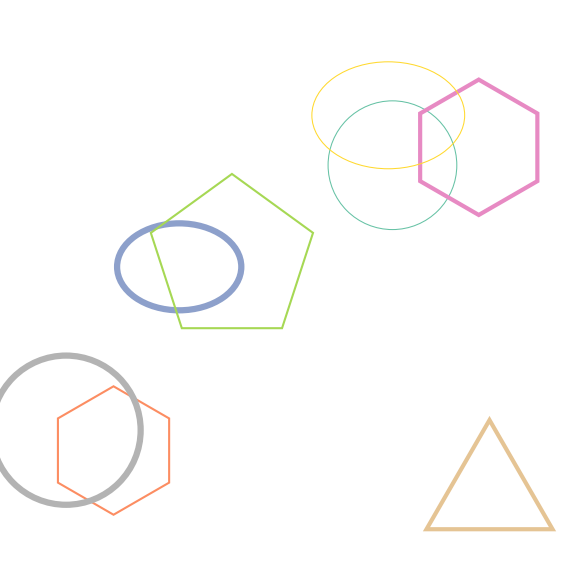[{"shape": "circle", "thickness": 0.5, "radius": 0.56, "center": [0.68, 0.713]}, {"shape": "hexagon", "thickness": 1, "radius": 0.56, "center": [0.197, 0.219]}, {"shape": "oval", "thickness": 3, "radius": 0.54, "center": [0.31, 0.537]}, {"shape": "hexagon", "thickness": 2, "radius": 0.59, "center": [0.829, 0.744]}, {"shape": "pentagon", "thickness": 1, "radius": 0.74, "center": [0.402, 0.55]}, {"shape": "oval", "thickness": 0.5, "radius": 0.66, "center": [0.672, 0.8]}, {"shape": "triangle", "thickness": 2, "radius": 0.63, "center": [0.848, 0.146]}, {"shape": "circle", "thickness": 3, "radius": 0.65, "center": [0.114, 0.254]}]